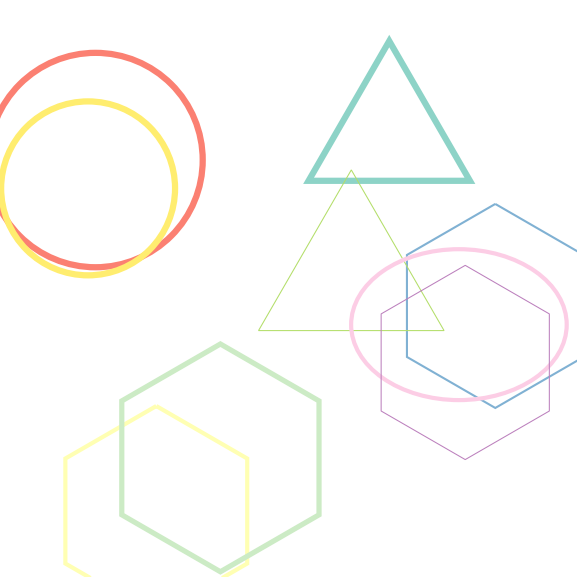[{"shape": "triangle", "thickness": 3, "radius": 0.81, "center": [0.674, 0.767]}, {"shape": "hexagon", "thickness": 2, "radius": 0.91, "center": [0.271, 0.114]}, {"shape": "circle", "thickness": 3, "radius": 0.93, "center": [0.165, 0.722]}, {"shape": "hexagon", "thickness": 1, "radius": 0.88, "center": [0.858, 0.469]}, {"shape": "triangle", "thickness": 0.5, "radius": 0.93, "center": [0.608, 0.519]}, {"shape": "oval", "thickness": 2, "radius": 0.93, "center": [0.795, 0.437]}, {"shape": "hexagon", "thickness": 0.5, "radius": 0.84, "center": [0.806, 0.371]}, {"shape": "hexagon", "thickness": 2.5, "radius": 0.99, "center": [0.382, 0.206]}, {"shape": "circle", "thickness": 3, "radius": 0.75, "center": [0.153, 0.673]}]